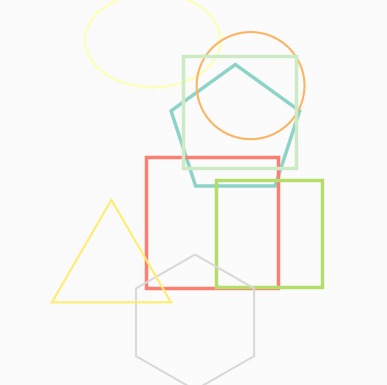[{"shape": "pentagon", "thickness": 2.5, "radius": 0.87, "center": [0.607, 0.658]}, {"shape": "oval", "thickness": 1.5, "radius": 0.87, "center": [0.394, 0.896]}, {"shape": "square", "thickness": 2.5, "radius": 0.85, "center": [0.547, 0.422]}, {"shape": "circle", "thickness": 1.5, "radius": 0.7, "center": [0.647, 0.778]}, {"shape": "square", "thickness": 2.5, "radius": 0.69, "center": [0.694, 0.394]}, {"shape": "hexagon", "thickness": 1.5, "radius": 0.88, "center": [0.503, 0.163]}, {"shape": "square", "thickness": 2.5, "radius": 0.73, "center": [0.617, 0.709]}, {"shape": "triangle", "thickness": 1.5, "radius": 0.89, "center": [0.288, 0.303]}]